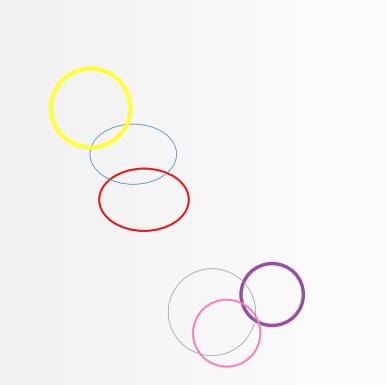[{"shape": "oval", "thickness": 1.5, "radius": 0.58, "center": [0.372, 0.481]}, {"shape": "oval", "thickness": 0.5, "radius": 0.56, "center": [0.344, 0.6]}, {"shape": "circle", "thickness": 2.5, "radius": 0.4, "center": [0.702, 0.235]}, {"shape": "circle", "thickness": 3, "radius": 0.51, "center": [0.234, 0.719]}, {"shape": "circle", "thickness": 1.5, "radius": 0.43, "center": [0.585, 0.135]}, {"shape": "circle", "thickness": 0.5, "radius": 0.56, "center": [0.547, 0.189]}]